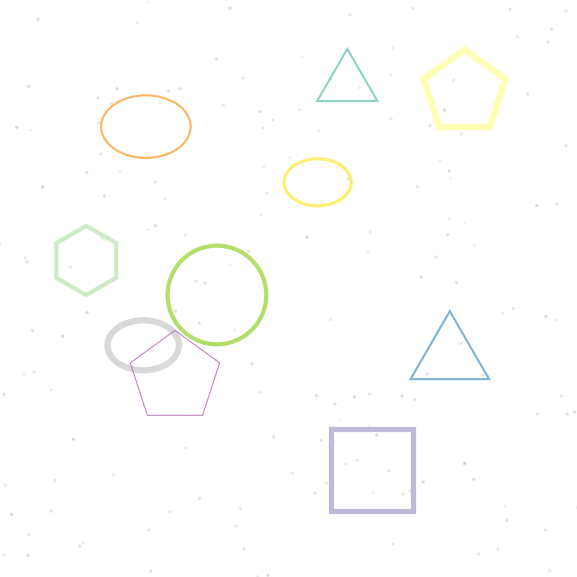[{"shape": "triangle", "thickness": 1, "radius": 0.3, "center": [0.601, 0.854]}, {"shape": "pentagon", "thickness": 3, "radius": 0.37, "center": [0.804, 0.839]}, {"shape": "square", "thickness": 2.5, "radius": 0.36, "center": [0.645, 0.185]}, {"shape": "triangle", "thickness": 1, "radius": 0.39, "center": [0.779, 0.382]}, {"shape": "oval", "thickness": 1, "radius": 0.39, "center": [0.253, 0.78]}, {"shape": "circle", "thickness": 2, "radius": 0.43, "center": [0.376, 0.488]}, {"shape": "oval", "thickness": 3, "radius": 0.31, "center": [0.248, 0.401]}, {"shape": "pentagon", "thickness": 0.5, "radius": 0.41, "center": [0.303, 0.346]}, {"shape": "hexagon", "thickness": 2, "radius": 0.3, "center": [0.149, 0.548]}, {"shape": "oval", "thickness": 1.5, "radius": 0.29, "center": [0.55, 0.684]}]